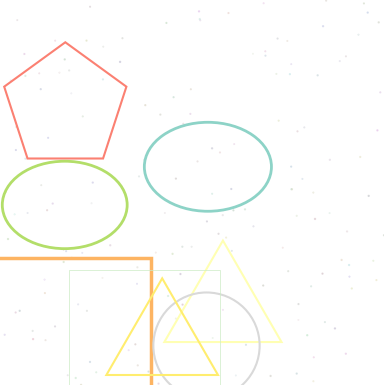[{"shape": "oval", "thickness": 2, "radius": 0.83, "center": [0.54, 0.567]}, {"shape": "triangle", "thickness": 1.5, "radius": 0.88, "center": [0.579, 0.199]}, {"shape": "pentagon", "thickness": 1.5, "radius": 0.83, "center": [0.17, 0.723]}, {"shape": "square", "thickness": 2.5, "radius": 0.98, "center": [0.194, 0.132]}, {"shape": "oval", "thickness": 2, "radius": 0.81, "center": [0.168, 0.468]}, {"shape": "circle", "thickness": 1.5, "radius": 0.69, "center": [0.536, 0.102]}, {"shape": "square", "thickness": 0.5, "radius": 0.98, "center": [0.376, 0.103]}, {"shape": "triangle", "thickness": 1.5, "radius": 0.84, "center": [0.421, 0.11]}]